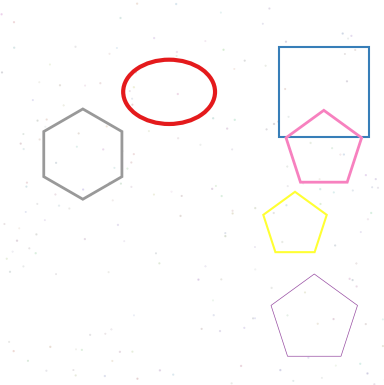[{"shape": "oval", "thickness": 3, "radius": 0.6, "center": [0.439, 0.761]}, {"shape": "square", "thickness": 1.5, "radius": 0.58, "center": [0.842, 0.762]}, {"shape": "pentagon", "thickness": 0.5, "radius": 0.59, "center": [0.816, 0.17]}, {"shape": "pentagon", "thickness": 1.5, "radius": 0.43, "center": [0.766, 0.415]}, {"shape": "pentagon", "thickness": 2, "radius": 0.52, "center": [0.841, 0.61]}, {"shape": "hexagon", "thickness": 2, "radius": 0.59, "center": [0.215, 0.6]}]